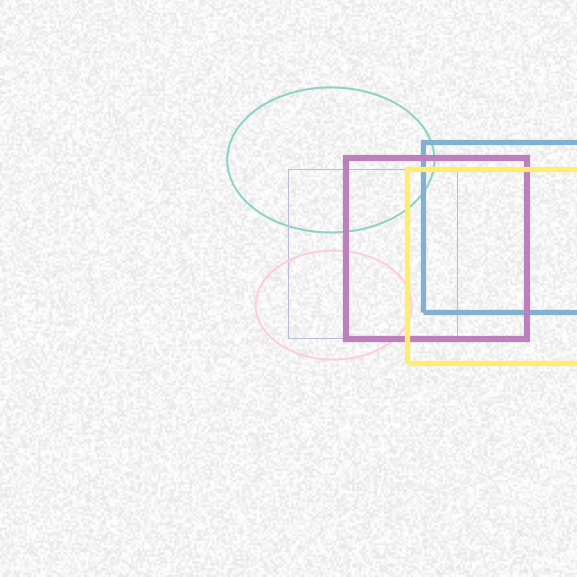[{"shape": "oval", "thickness": 1, "radius": 0.9, "center": [0.573, 0.722]}, {"shape": "square", "thickness": 0.5, "radius": 0.73, "center": [0.645, 0.56]}, {"shape": "square", "thickness": 2.5, "radius": 0.74, "center": [0.881, 0.606]}, {"shape": "oval", "thickness": 1, "radius": 0.67, "center": [0.578, 0.471]}, {"shape": "square", "thickness": 3, "radius": 0.79, "center": [0.756, 0.569]}, {"shape": "square", "thickness": 2.5, "radius": 0.84, "center": [0.873, 0.539]}]